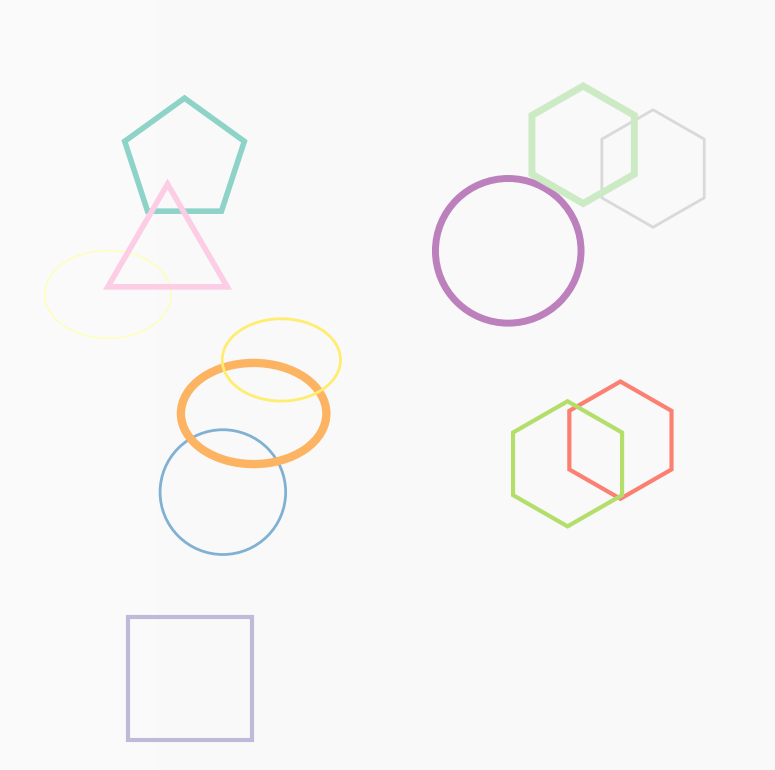[{"shape": "pentagon", "thickness": 2, "radius": 0.41, "center": [0.238, 0.791]}, {"shape": "oval", "thickness": 0.5, "radius": 0.41, "center": [0.139, 0.618]}, {"shape": "square", "thickness": 1.5, "radius": 0.4, "center": [0.245, 0.119]}, {"shape": "hexagon", "thickness": 1.5, "radius": 0.38, "center": [0.801, 0.428]}, {"shape": "circle", "thickness": 1, "radius": 0.41, "center": [0.288, 0.361]}, {"shape": "oval", "thickness": 3, "radius": 0.47, "center": [0.327, 0.463]}, {"shape": "hexagon", "thickness": 1.5, "radius": 0.41, "center": [0.732, 0.398]}, {"shape": "triangle", "thickness": 2, "radius": 0.44, "center": [0.216, 0.672]}, {"shape": "hexagon", "thickness": 1, "radius": 0.38, "center": [0.843, 0.781]}, {"shape": "circle", "thickness": 2.5, "radius": 0.47, "center": [0.656, 0.674]}, {"shape": "hexagon", "thickness": 2.5, "radius": 0.38, "center": [0.752, 0.812]}, {"shape": "oval", "thickness": 1, "radius": 0.38, "center": [0.363, 0.533]}]